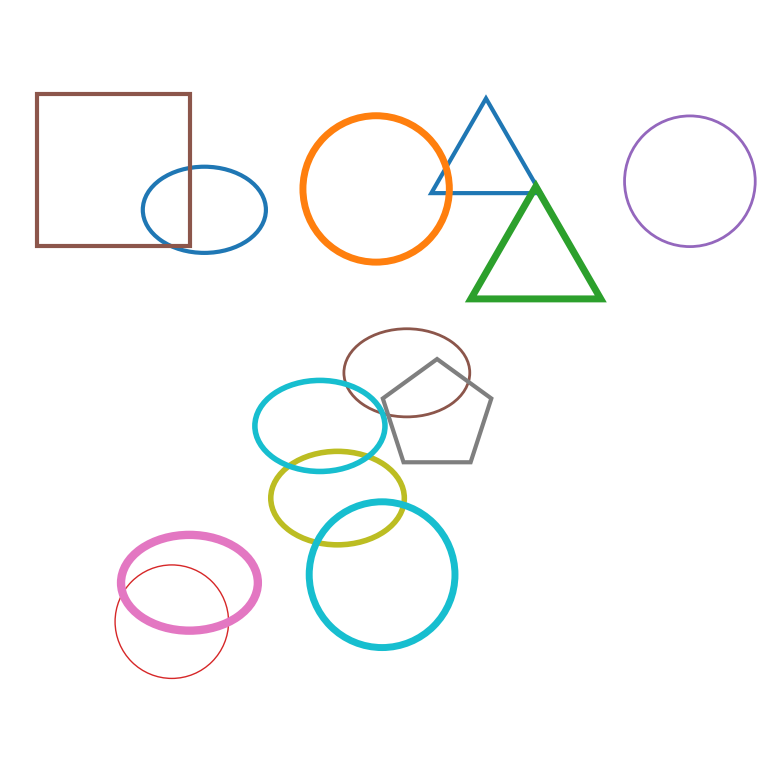[{"shape": "oval", "thickness": 1.5, "radius": 0.4, "center": [0.265, 0.728]}, {"shape": "triangle", "thickness": 1.5, "radius": 0.41, "center": [0.631, 0.79]}, {"shape": "circle", "thickness": 2.5, "radius": 0.48, "center": [0.488, 0.755]}, {"shape": "triangle", "thickness": 2.5, "radius": 0.49, "center": [0.696, 0.661]}, {"shape": "circle", "thickness": 0.5, "radius": 0.37, "center": [0.223, 0.193]}, {"shape": "circle", "thickness": 1, "radius": 0.42, "center": [0.896, 0.765]}, {"shape": "oval", "thickness": 1, "radius": 0.41, "center": [0.528, 0.516]}, {"shape": "square", "thickness": 1.5, "radius": 0.49, "center": [0.147, 0.779]}, {"shape": "oval", "thickness": 3, "radius": 0.44, "center": [0.246, 0.243]}, {"shape": "pentagon", "thickness": 1.5, "radius": 0.37, "center": [0.568, 0.46]}, {"shape": "oval", "thickness": 2, "radius": 0.43, "center": [0.438, 0.353]}, {"shape": "oval", "thickness": 2, "radius": 0.42, "center": [0.415, 0.447]}, {"shape": "circle", "thickness": 2.5, "radius": 0.47, "center": [0.496, 0.254]}]